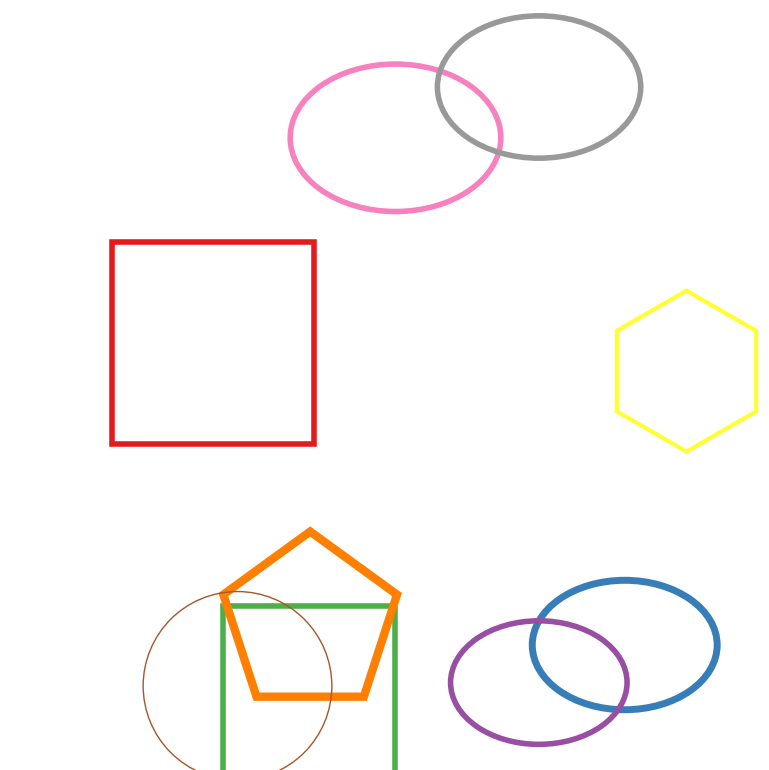[{"shape": "square", "thickness": 2, "radius": 0.66, "center": [0.276, 0.554]}, {"shape": "oval", "thickness": 2.5, "radius": 0.6, "center": [0.811, 0.162]}, {"shape": "square", "thickness": 2, "radius": 0.56, "center": [0.401, 0.101]}, {"shape": "oval", "thickness": 2, "radius": 0.57, "center": [0.7, 0.114]}, {"shape": "pentagon", "thickness": 3, "radius": 0.59, "center": [0.403, 0.191]}, {"shape": "hexagon", "thickness": 1.5, "radius": 0.52, "center": [0.892, 0.518]}, {"shape": "circle", "thickness": 0.5, "radius": 0.61, "center": [0.308, 0.109]}, {"shape": "oval", "thickness": 2, "radius": 0.68, "center": [0.514, 0.821]}, {"shape": "oval", "thickness": 2, "radius": 0.66, "center": [0.7, 0.887]}]